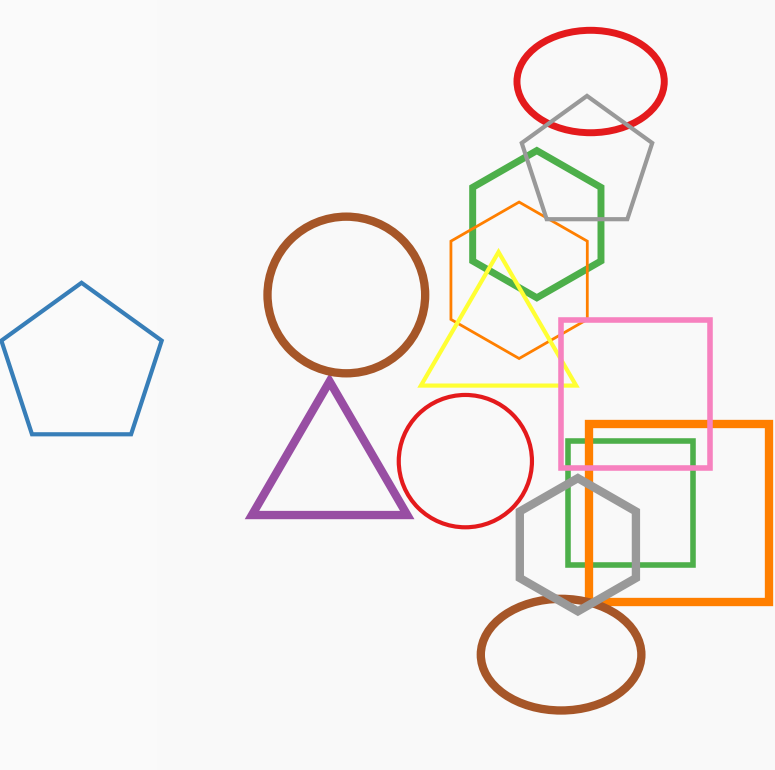[{"shape": "oval", "thickness": 2.5, "radius": 0.48, "center": [0.762, 0.894]}, {"shape": "circle", "thickness": 1.5, "radius": 0.43, "center": [0.6, 0.401]}, {"shape": "pentagon", "thickness": 1.5, "radius": 0.54, "center": [0.105, 0.524]}, {"shape": "square", "thickness": 2, "radius": 0.4, "center": [0.814, 0.347]}, {"shape": "hexagon", "thickness": 2.5, "radius": 0.48, "center": [0.693, 0.709]}, {"shape": "triangle", "thickness": 3, "radius": 0.58, "center": [0.425, 0.389]}, {"shape": "hexagon", "thickness": 1, "radius": 0.51, "center": [0.67, 0.636]}, {"shape": "square", "thickness": 3, "radius": 0.58, "center": [0.876, 0.334]}, {"shape": "triangle", "thickness": 1.5, "radius": 0.58, "center": [0.643, 0.557]}, {"shape": "circle", "thickness": 3, "radius": 0.51, "center": [0.447, 0.617]}, {"shape": "oval", "thickness": 3, "radius": 0.52, "center": [0.724, 0.15]}, {"shape": "square", "thickness": 2, "radius": 0.48, "center": [0.82, 0.488]}, {"shape": "pentagon", "thickness": 1.5, "radius": 0.44, "center": [0.757, 0.787]}, {"shape": "hexagon", "thickness": 3, "radius": 0.43, "center": [0.746, 0.293]}]